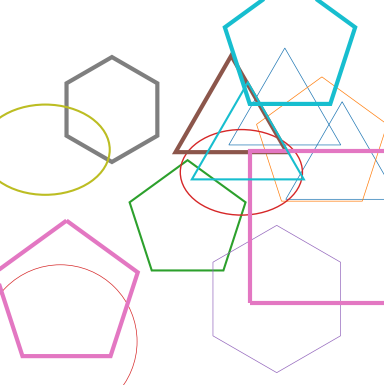[{"shape": "triangle", "thickness": 0.5, "radius": 0.84, "center": [0.889, 0.567]}, {"shape": "triangle", "thickness": 0.5, "radius": 0.84, "center": [0.74, 0.707]}, {"shape": "pentagon", "thickness": 0.5, "radius": 0.89, "center": [0.836, 0.622]}, {"shape": "pentagon", "thickness": 1.5, "radius": 0.79, "center": [0.487, 0.426]}, {"shape": "oval", "thickness": 1, "radius": 0.79, "center": [0.627, 0.552]}, {"shape": "circle", "thickness": 0.5, "radius": 1.0, "center": [0.157, 0.113]}, {"shape": "hexagon", "thickness": 0.5, "radius": 0.96, "center": [0.719, 0.223]}, {"shape": "triangle", "thickness": 3, "radius": 0.84, "center": [0.601, 0.688]}, {"shape": "square", "thickness": 3, "radius": 0.99, "center": [0.848, 0.41]}, {"shape": "pentagon", "thickness": 3, "radius": 0.97, "center": [0.173, 0.232]}, {"shape": "hexagon", "thickness": 3, "radius": 0.68, "center": [0.291, 0.716]}, {"shape": "oval", "thickness": 1.5, "radius": 0.84, "center": [0.118, 0.611]}, {"shape": "triangle", "thickness": 1.5, "radius": 0.84, "center": [0.644, 0.618]}, {"shape": "pentagon", "thickness": 3, "radius": 0.89, "center": [0.753, 0.874]}]